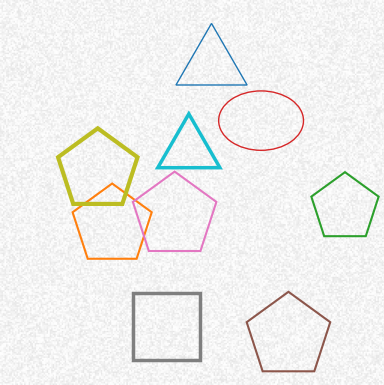[{"shape": "triangle", "thickness": 1, "radius": 0.53, "center": [0.549, 0.833]}, {"shape": "pentagon", "thickness": 1.5, "radius": 0.54, "center": [0.291, 0.415]}, {"shape": "pentagon", "thickness": 1.5, "radius": 0.46, "center": [0.896, 0.461]}, {"shape": "oval", "thickness": 1, "radius": 0.55, "center": [0.678, 0.687]}, {"shape": "pentagon", "thickness": 1.5, "radius": 0.57, "center": [0.749, 0.128]}, {"shape": "pentagon", "thickness": 1.5, "radius": 0.57, "center": [0.454, 0.44]}, {"shape": "square", "thickness": 2.5, "radius": 0.43, "center": [0.432, 0.153]}, {"shape": "pentagon", "thickness": 3, "radius": 0.54, "center": [0.254, 0.558]}, {"shape": "triangle", "thickness": 2.5, "radius": 0.47, "center": [0.49, 0.611]}]